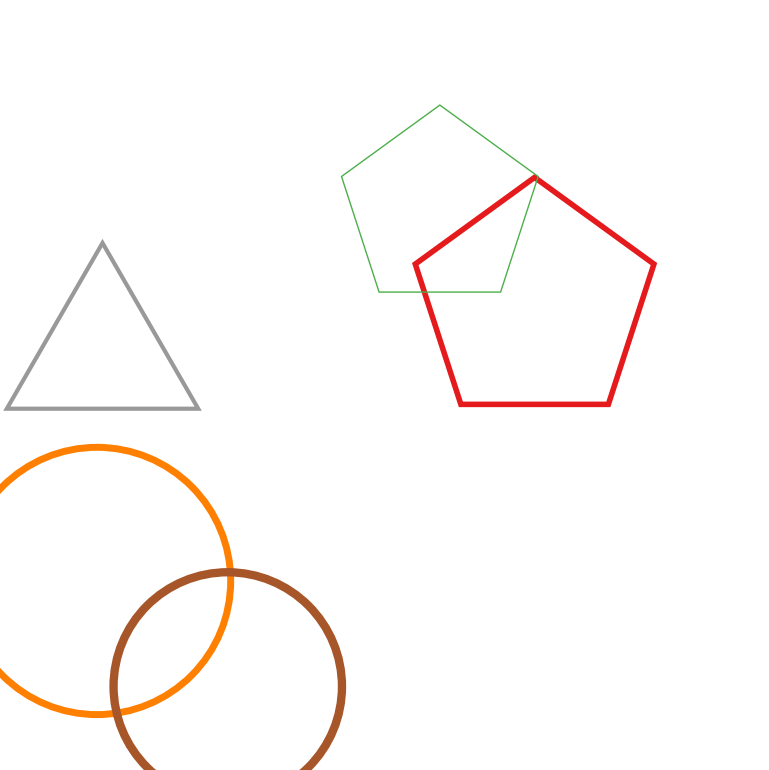[{"shape": "pentagon", "thickness": 2, "radius": 0.81, "center": [0.694, 0.607]}, {"shape": "pentagon", "thickness": 0.5, "radius": 0.67, "center": [0.571, 0.729]}, {"shape": "circle", "thickness": 2.5, "radius": 0.87, "center": [0.126, 0.246]}, {"shape": "circle", "thickness": 3, "radius": 0.74, "center": [0.296, 0.108]}, {"shape": "triangle", "thickness": 1.5, "radius": 0.72, "center": [0.133, 0.541]}]